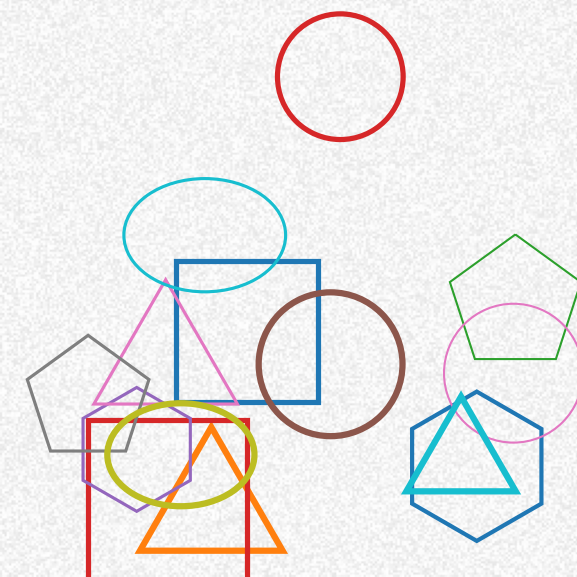[{"shape": "hexagon", "thickness": 2, "radius": 0.65, "center": [0.826, 0.192]}, {"shape": "square", "thickness": 2.5, "radius": 0.61, "center": [0.428, 0.426]}, {"shape": "triangle", "thickness": 3, "radius": 0.71, "center": [0.366, 0.117]}, {"shape": "pentagon", "thickness": 1, "radius": 0.6, "center": [0.892, 0.474]}, {"shape": "square", "thickness": 2.5, "radius": 0.69, "center": [0.29, 0.133]}, {"shape": "circle", "thickness": 2.5, "radius": 0.54, "center": [0.589, 0.866]}, {"shape": "hexagon", "thickness": 1.5, "radius": 0.54, "center": [0.237, 0.221]}, {"shape": "circle", "thickness": 3, "radius": 0.62, "center": [0.572, 0.368]}, {"shape": "circle", "thickness": 1, "radius": 0.6, "center": [0.889, 0.353]}, {"shape": "triangle", "thickness": 1.5, "radius": 0.72, "center": [0.287, 0.371]}, {"shape": "pentagon", "thickness": 1.5, "radius": 0.55, "center": [0.153, 0.308]}, {"shape": "oval", "thickness": 3, "radius": 0.64, "center": [0.313, 0.212]}, {"shape": "triangle", "thickness": 3, "radius": 0.55, "center": [0.798, 0.203]}, {"shape": "oval", "thickness": 1.5, "radius": 0.7, "center": [0.355, 0.592]}]